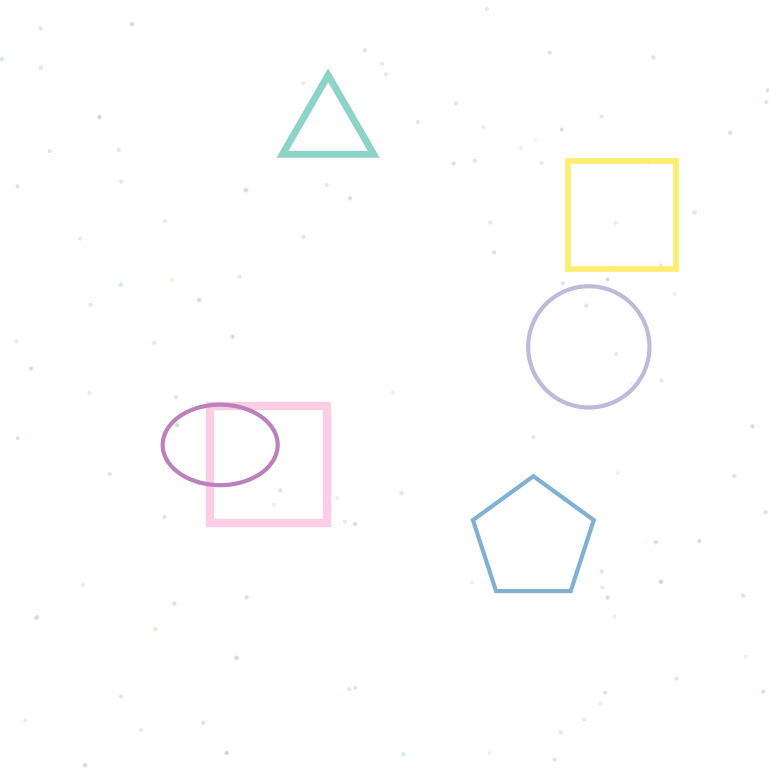[{"shape": "triangle", "thickness": 2.5, "radius": 0.34, "center": [0.426, 0.834]}, {"shape": "circle", "thickness": 1.5, "radius": 0.39, "center": [0.765, 0.55]}, {"shape": "pentagon", "thickness": 1.5, "radius": 0.41, "center": [0.693, 0.299]}, {"shape": "square", "thickness": 3, "radius": 0.38, "center": [0.348, 0.396]}, {"shape": "oval", "thickness": 1.5, "radius": 0.37, "center": [0.286, 0.422]}, {"shape": "square", "thickness": 2, "radius": 0.35, "center": [0.808, 0.721]}]